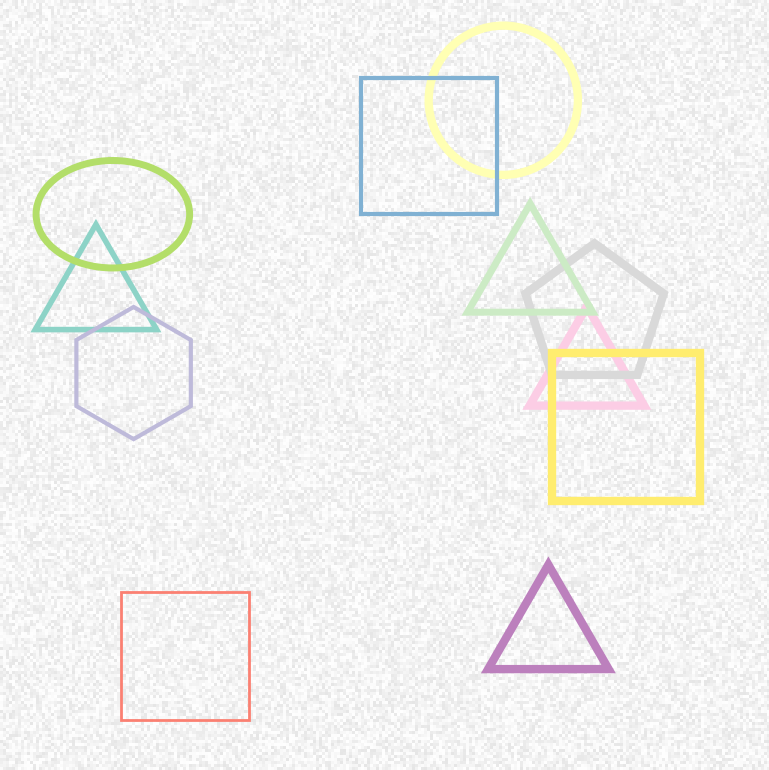[{"shape": "triangle", "thickness": 2, "radius": 0.46, "center": [0.125, 0.617]}, {"shape": "circle", "thickness": 3, "radius": 0.48, "center": [0.654, 0.87]}, {"shape": "hexagon", "thickness": 1.5, "radius": 0.43, "center": [0.174, 0.516]}, {"shape": "square", "thickness": 1, "radius": 0.41, "center": [0.24, 0.148]}, {"shape": "square", "thickness": 1.5, "radius": 0.44, "center": [0.557, 0.81]}, {"shape": "oval", "thickness": 2.5, "radius": 0.5, "center": [0.147, 0.722]}, {"shape": "triangle", "thickness": 3, "radius": 0.43, "center": [0.762, 0.516]}, {"shape": "pentagon", "thickness": 3, "radius": 0.47, "center": [0.772, 0.59]}, {"shape": "triangle", "thickness": 3, "radius": 0.45, "center": [0.712, 0.176]}, {"shape": "triangle", "thickness": 2.5, "radius": 0.47, "center": [0.689, 0.641]}, {"shape": "square", "thickness": 3, "radius": 0.48, "center": [0.812, 0.446]}]